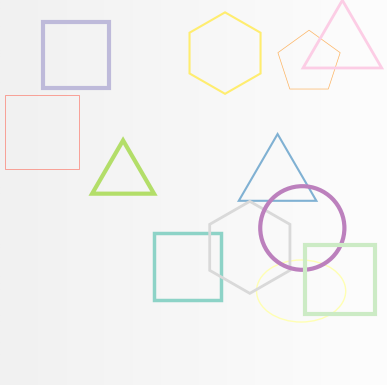[{"shape": "square", "thickness": 2.5, "radius": 0.43, "center": [0.485, 0.309]}, {"shape": "oval", "thickness": 1, "radius": 0.58, "center": [0.777, 0.244]}, {"shape": "square", "thickness": 3, "radius": 0.42, "center": [0.196, 0.857]}, {"shape": "square", "thickness": 0.5, "radius": 0.48, "center": [0.109, 0.656]}, {"shape": "triangle", "thickness": 1.5, "radius": 0.58, "center": [0.716, 0.536]}, {"shape": "pentagon", "thickness": 0.5, "radius": 0.42, "center": [0.798, 0.837]}, {"shape": "triangle", "thickness": 3, "radius": 0.46, "center": [0.318, 0.543]}, {"shape": "triangle", "thickness": 2, "radius": 0.59, "center": [0.884, 0.882]}, {"shape": "hexagon", "thickness": 2, "radius": 0.6, "center": [0.645, 0.358]}, {"shape": "circle", "thickness": 3, "radius": 0.54, "center": [0.78, 0.408]}, {"shape": "square", "thickness": 3, "radius": 0.45, "center": [0.876, 0.275]}, {"shape": "hexagon", "thickness": 1.5, "radius": 0.53, "center": [0.581, 0.862]}]